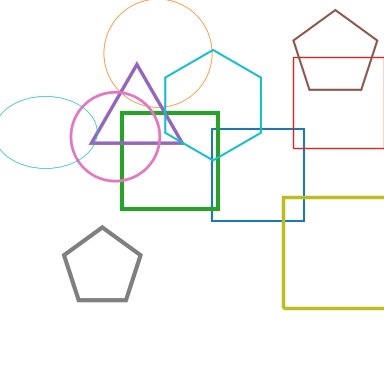[{"shape": "square", "thickness": 1.5, "radius": 0.6, "center": [0.671, 0.545]}, {"shape": "circle", "thickness": 0.5, "radius": 0.7, "center": [0.41, 0.862]}, {"shape": "square", "thickness": 3, "radius": 0.62, "center": [0.442, 0.583]}, {"shape": "square", "thickness": 1, "radius": 0.59, "center": [0.88, 0.733]}, {"shape": "triangle", "thickness": 2.5, "radius": 0.68, "center": [0.356, 0.696]}, {"shape": "pentagon", "thickness": 1.5, "radius": 0.57, "center": [0.871, 0.859]}, {"shape": "circle", "thickness": 2, "radius": 0.58, "center": [0.3, 0.645]}, {"shape": "pentagon", "thickness": 3, "radius": 0.52, "center": [0.266, 0.305]}, {"shape": "square", "thickness": 2.5, "radius": 0.72, "center": [0.879, 0.344]}, {"shape": "oval", "thickness": 0.5, "radius": 0.67, "center": [0.119, 0.656]}, {"shape": "hexagon", "thickness": 1.5, "radius": 0.72, "center": [0.553, 0.727]}]